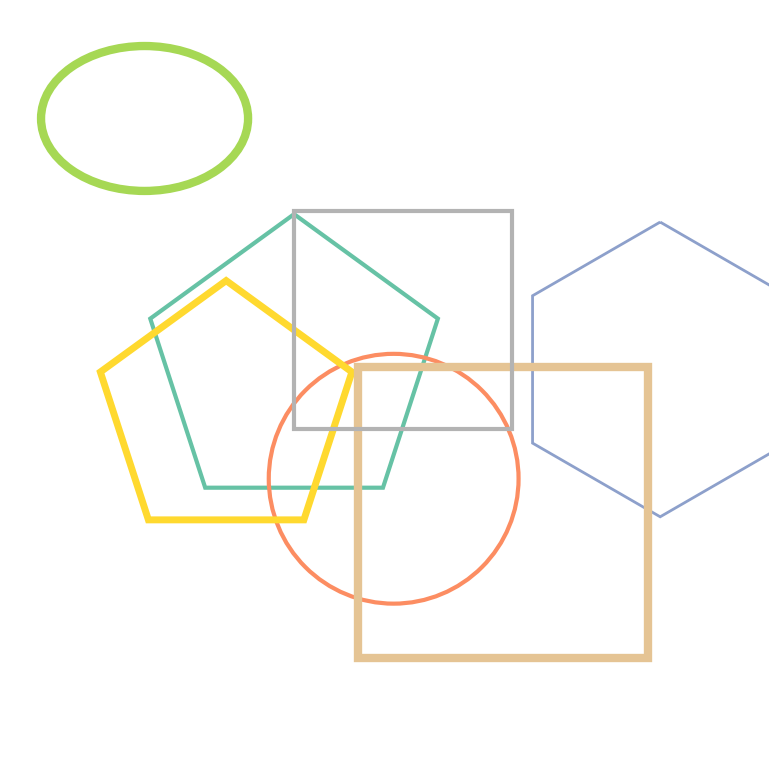[{"shape": "pentagon", "thickness": 1.5, "radius": 0.98, "center": [0.382, 0.526]}, {"shape": "circle", "thickness": 1.5, "radius": 0.81, "center": [0.511, 0.378]}, {"shape": "hexagon", "thickness": 1, "radius": 0.96, "center": [0.857, 0.52]}, {"shape": "oval", "thickness": 3, "radius": 0.67, "center": [0.188, 0.846]}, {"shape": "pentagon", "thickness": 2.5, "radius": 0.86, "center": [0.294, 0.464]}, {"shape": "square", "thickness": 3, "radius": 0.94, "center": [0.653, 0.334]}, {"shape": "square", "thickness": 1.5, "radius": 0.71, "center": [0.523, 0.584]}]